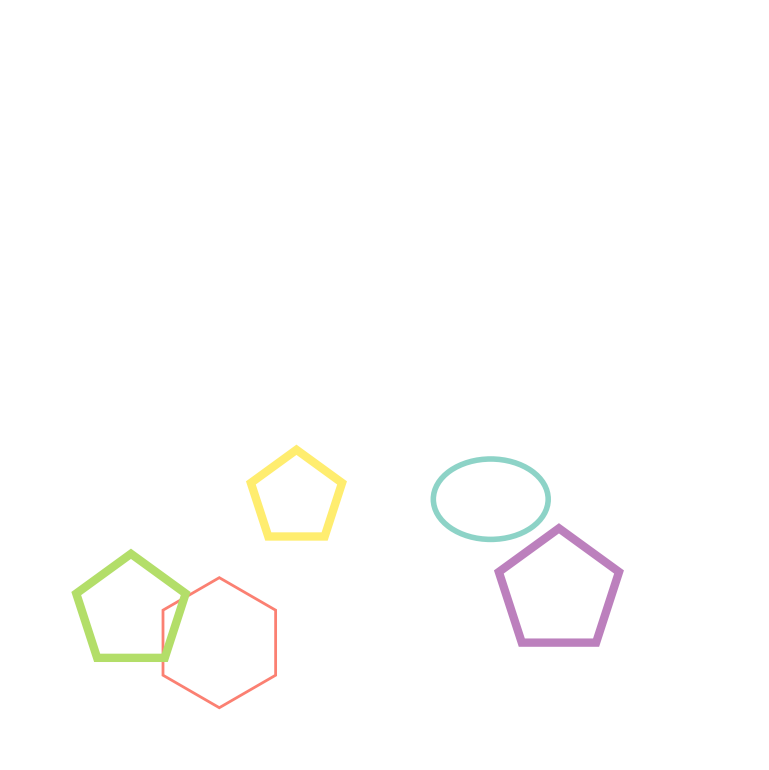[{"shape": "oval", "thickness": 2, "radius": 0.37, "center": [0.637, 0.352]}, {"shape": "hexagon", "thickness": 1, "radius": 0.42, "center": [0.285, 0.165]}, {"shape": "pentagon", "thickness": 3, "radius": 0.37, "center": [0.17, 0.206]}, {"shape": "pentagon", "thickness": 3, "radius": 0.41, "center": [0.726, 0.232]}, {"shape": "pentagon", "thickness": 3, "radius": 0.31, "center": [0.385, 0.354]}]